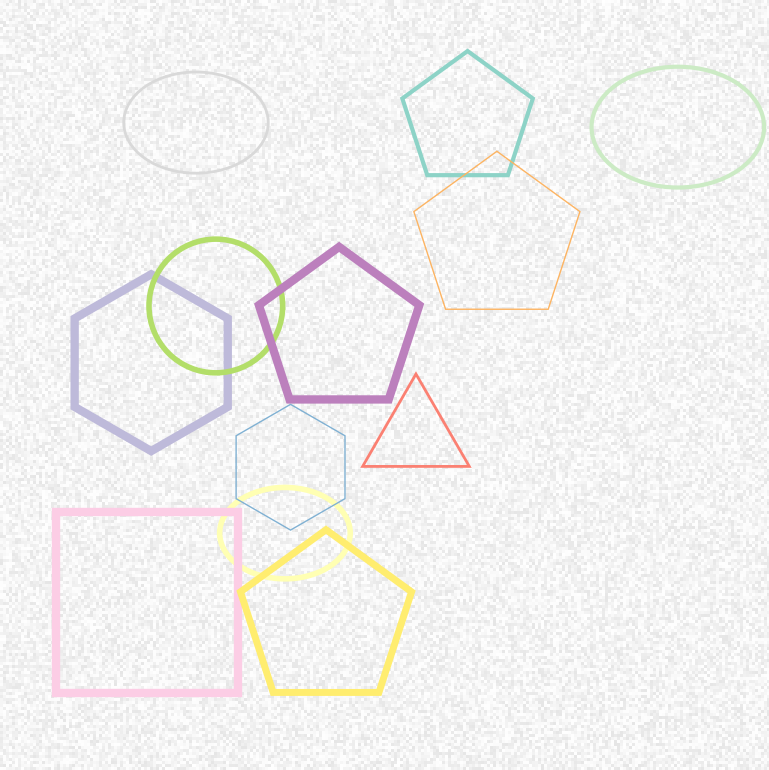[{"shape": "pentagon", "thickness": 1.5, "radius": 0.45, "center": [0.607, 0.845]}, {"shape": "oval", "thickness": 2, "radius": 0.42, "center": [0.37, 0.308]}, {"shape": "hexagon", "thickness": 3, "radius": 0.57, "center": [0.196, 0.529]}, {"shape": "triangle", "thickness": 1, "radius": 0.4, "center": [0.54, 0.434]}, {"shape": "hexagon", "thickness": 0.5, "radius": 0.41, "center": [0.377, 0.393]}, {"shape": "pentagon", "thickness": 0.5, "radius": 0.57, "center": [0.645, 0.69]}, {"shape": "circle", "thickness": 2, "radius": 0.43, "center": [0.28, 0.603]}, {"shape": "square", "thickness": 3, "radius": 0.59, "center": [0.191, 0.217]}, {"shape": "oval", "thickness": 1, "radius": 0.47, "center": [0.255, 0.841]}, {"shape": "pentagon", "thickness": 3, "radius": 0.55, "center": [0.44, 0.57]}, {"shape": "oval", "thickness": 1.5, "radius": 0.56, "center": [0.88, 0.835]}, {"shape": "pentagon", "thickness": 2.5, "radius": 0.58, "center": [0.423, 0.195]}]